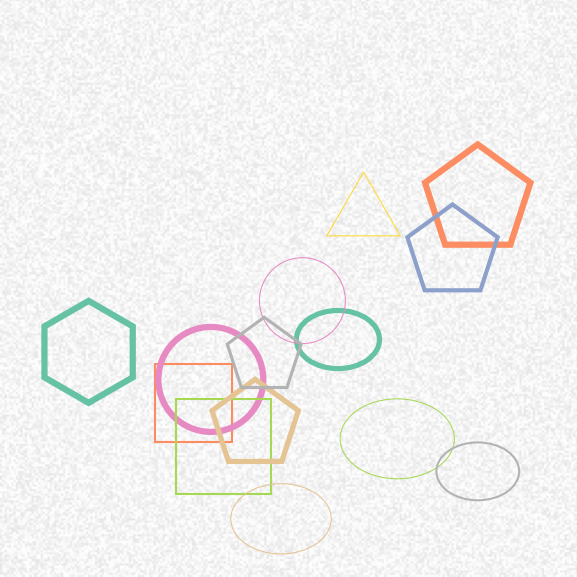[{"shape": "oval", "thickness": 2.5, "radius": 0.36, "center": [0.585, 0.411]}, {"shape": "hexagon", "thickness": 3, "radius": 0.44, "center": [0.153, 0.39]}, {"shape": "square", "thickness": 1, "radius": 0.34, "center": [0.335, 0.302]}, {"shape": "pentagon", "thickness": 3, "radius": 0.48, "center": [0.827, 0.653]}, {"shape": "pentagon", "thickness": 2, "radius": 0.41, "center": [0.784, 0.563]}, {"shape": "circle", "thickness": 3, "radius": 0.45, "center": [0.365, 0.342]}, {"shape": "circle", "thickness": 0.5, "radius": 0.37, "center": [0.524, 0.479]}, {"shape": "oval", "thickness": 0.5, "radius": 0.49, "center": [0.688, 0.239]}, {"shape": "square", "thickness": 1, "radius": 0.41, "center": [0.386, 0.226]}, {"shape": "triangle", "thickness": 0.5, "radius": 0.37, "center": [0.63, 0.628]}, {"shape": "pentagon", "thickness": 2.5, "radius": 0.39, "center": [0.442, 0.264]}, {"shape": "oval", "thickness": 0.5, "radius": 0.43, "center": [0.487, 0.101]}, {"shape": "pentagon", "thickness": 1.5, "radius": 0.34, "center": [0.457, 0.383]}, {"shape": "oval", "thickness": 1, "radius": 0.36, "center": [0.827, 0.183]}]